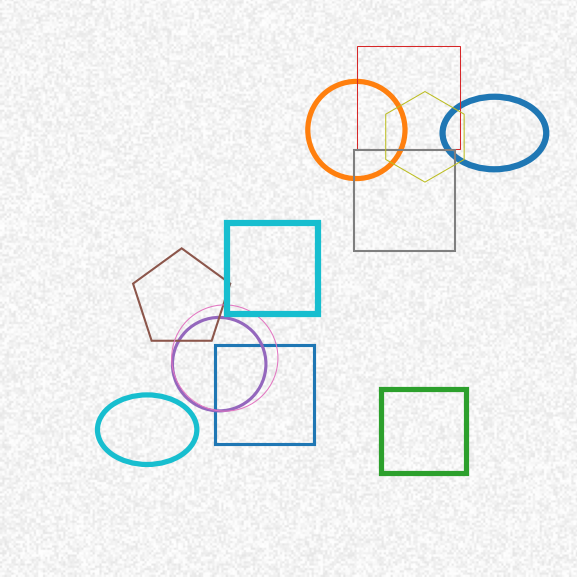[{"shape": "oval", "thickness": 3, "radius": 0.45, "center": [0.856, 0.769]}, {"shape": "square", "thickness": 1.5, "radius": 0.43, "center": [0.459, 0.316]}, {"shape": "circle", "thickness": 2.5, "radius": 0.42, "center": [0.617, 0.774]}, {"shape": "square", "thickness": 2.5, "radius": 0.37, "center": [0.734, 0.253]}, {"shape": "square", "thickness": 0.5, "radius": 0.44, "center": [0.707, 0.83]}, {"shape": "circle", "thickness": 1.5, "radius": 0.4, "center": [0.38, 0.369]}, {"shape": "pentagon", "thickness": 1, "radius": 0.44, "center": [0.315, 0.481]}, {"shape": "circle", "thickness": 0.5, "radius": 0.46, "center": [0.389, 0.379]}, {"shape": "square", "thickness": 1, "radius": 0.44, "center": [0.701, 0.652]}, {"shape": "hexagon", "thickness": 0.5, "radius": 0.39, "center": [0.736, 0.762]}, {"shape": "oval", "thickness": 2.5, "radius": 0.43, "center": [0.255, 0.255]}, {"shape": "square", "thickness": 3, "radius": 0.39, "center": [0.472, 0.535]}]